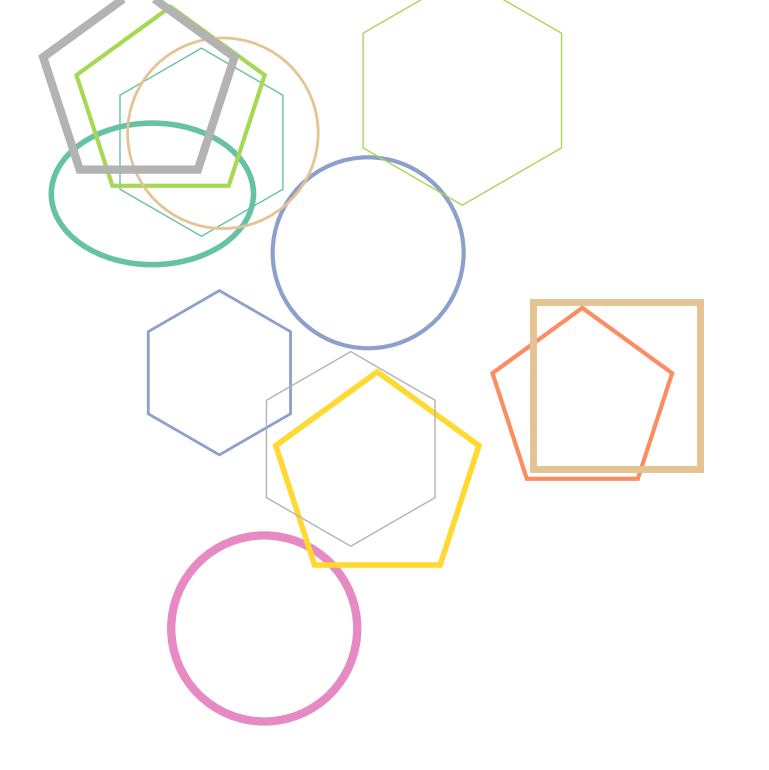[{"shape": "hexagon", "thickness": 0.5, "radius": 0.61, "center": [0.262, 0.815]}, {"shape": "oval", "thickness": 2, "radius": 0.66, "center": [0.198, 0.748]}, {"shape": "pentagon", "thickness": 1.5, "radius": 0.61, "center": [0.756, 0.477]}, {"shape": "circle", "thickness": 1.5, "radius": 0.62, "center": [0.478, 0.672]}, {"shape": "hexagon", "thickness": 1, "radius": 0.53, "center": [0.285, 0.516]}, {"shape": "circle", "thickness": 3, "radius": 0.6, "center": [0.343, 0.184]}, {"shape": "pentagon", "thickness": 1.5, "radius": 0.64, "center": [0.222, 0.863]}, {"shape": "hexagon", "thickness": 0.5, "radius": 0.74, "center": [0.6, 0.882]}, {"shape": "pentagon", "thickness": 2, "radius": 0.69, "center": [0.49, 0.378]}, {"shape": "square", "thickness": 2.5, "radius": 0.54, "center": [0.8, 0.499]}, {"shape": "circle", "thickness": 1, "radius": 0.62, "center": [0.289, 0.827]}, {"shape": "hexagon", "thickness": 0.5, "radius": 0.63, "center": [0.456, 0.417]}, {"shape": "pentagon", "thickness": 3, "radius": 0.65, "center": [0.18, 0.885]}]